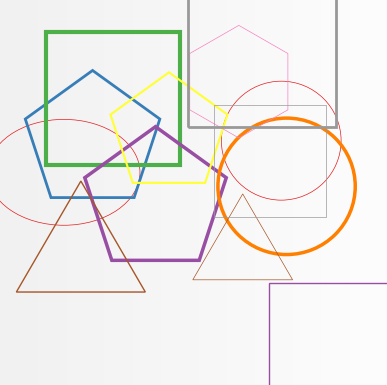[{"shape": "oval", "thickness": 0.5, "radius": 0.98, "center": [0.165, 0.552]}, {"shape": "circle", "thickness": 0.5, "radius": 0.77, "center": [0.726, 0.635]}, {"shape": "pentagon", "thickness": 2, "radius": 0.91, "center": [0.239, 0.634]}, {"shape": "square", "thickness": 3, "radius": 0.86, "center": [0.292, 0.744]}, {"shape": "square", "thickness": 1, "radius": 0.79, "center": [0.851, 0.108]}, {"shape": "pentagon", "thickness": 2.5, "radius": 0.96, "center": [0.401, 0.479]}, {"shape": "circle", "thickness": 2.5, "radius": 0.89, "center": [0.74, 0.516]}, {"shape": "pentagon", "thickness": 1.5, "radius": 0.79, "center": [0.436, 0.653]}, {"shape": "triangle", "thickness": 1, "radius": 0.96, "center": [0.209, 0.338]}, {"shape": "triangle", "thickness": 0.5, "radius": 0.74, "center": [0.626, 0.348]}, {"shape": "hexagon", "thickness": 0.5, "radius": 0.73, "center": [0.616, 0.788]}, {"shape": "square", "thickness": 2, "radius": 0.96, "center": [0.676, 0.863]}, {"shape": "square", "thickness": 0.5, "radius": 0.72, "center": [0.698, 0.582]}]